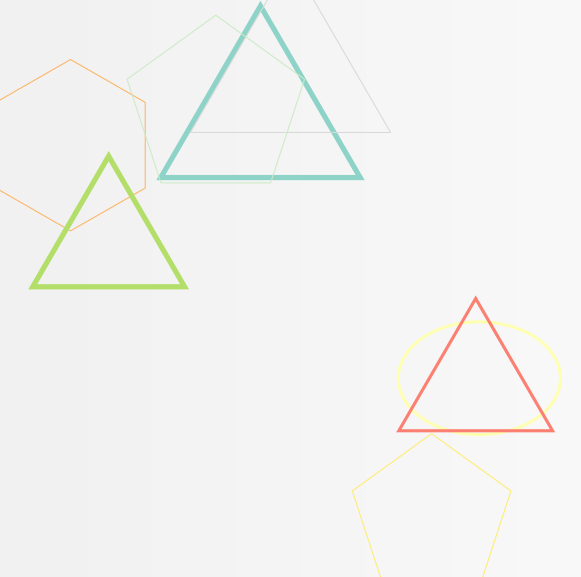[{"shape": "triangle", "thickness": 2.5, "radius": 0.99, "center": [0.448, 0.791]}, {"shape": "oval", "thickness": 1.5, "radius": 0.7, "center": [0.825, 0.344]}, {"shape": "triangle", "thickness": 1.5, "radius": 0.76, "center": [0.818, 0.33]}, {"shape": "hexagon", "thickness": 0.5, "radius": 0.74, "center": [0.121, 0.748]}, {"shape": "triangle", "thickness": 2.5, "radius": 0.75, "center": [0.187, 0.578]}, {"shape": "triangle", "thickness": 0.5, "radius": 0.99, "center": [0.5, 0.869]}, {"shape": "pentagon", "thickness": 0.5, "radius": 0.8, "center": [0.371, 0.812]}, {"shape": "pentagon", "thickness": 0.5, "radius": 0.72, "center": [0.743, 0.105]}]